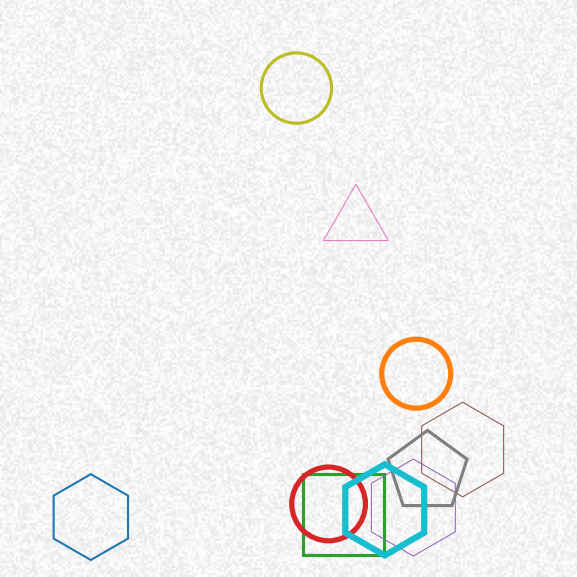[{"shape": "hexagon", "thickness": 1, "radius": 0.37, "center": [0.157, 0.104]}, {"shape": "circle", "thickness": 2.5, "radius": 0.3, "center": [0.721, 0.352]}, {"shape": "square", "thickness": 1.5, "radius": 0.35, "center": [0.594, 0.108]}, {"shape": "circle", "thickness": 2.5, "radius": 0.32, "center": [0.569, 0.127]}, {"shape": "hexagon", "thickness": 0.5, "radius": 0.42, "center": [0.716, 0.12]}, {"shape": "hexagon", "thickness": 0.5, "radius": 0.41, "center": [0.801, 0.221]}, {"shape": "triangle", "thickness": 0.5, "radius": 0.33, "center": [0.616, 0.615]}, {"shape": "pentagon", "thickness": 1.5, "radius": 0.36, "center": [0.74, 0.182]}, {"shape": "circle", "thickness": 1.5, "radius": 0.3, "center": [0.513, 0.847]}, {"shape": "hexagon", "thickness": 3, "radius": 0.39, "center": [0.666, 0.116]}]